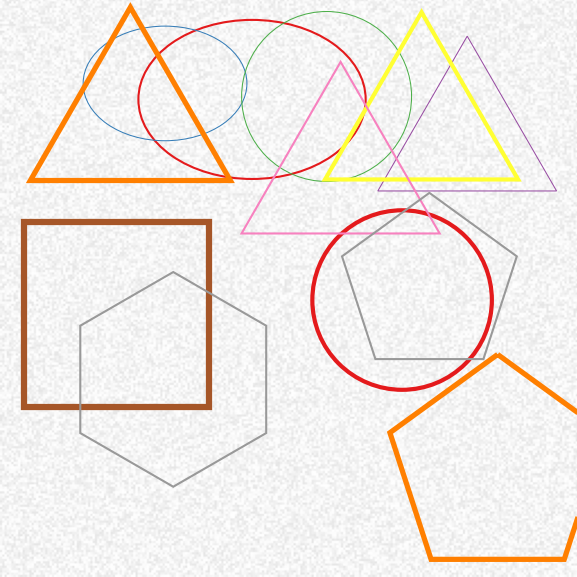[{"shape": "oval", "thickness": 1, "radius": 0.98, "center": [0.436, 0.827]}, {"shape": "circle", "thickness": 2, "radius": 0.78, "center": [0.696, 0.48]}, {"shape": "oval", "thickness": 0.5, "radius": 0.71, "center": [0.286, 0.855]}, {"shape": "circle", "thickness": 0.5, "radius": 0.74, "center": [0.566, 0.832]}, {"shape": "triangle", "thickness": 0.5, "radius": 0.89, "center": [0.809, 0.758]}, {"shape": "pentagon", "thickness": 2.5, "radius": 0.98, "center": [0.862, 0.189]}, {"shape": "triangle", "thickness": 2.5, "radius": 1.0, "center": [0.226, 0.787]}, {"shape": "triangle", "thickness": 2, "radius": 0.97, "center": [0.73, 0.785]}, {"shape": "square", "thickness": 3, "radius": 0.8, "center": [0.201, 0.455]}, {"shape": "triangle", "thickness": 1, "radius": 0.99, "center": [0.59, 0.694]}, {"shape": "hexagon", "thickness": 1, "radius": 0.93, "center": [0.3, 0.342]}, {"shape": "pentagon", "thickness": 1, "radius": 0.8, "center": [0.744, 0.506]}]